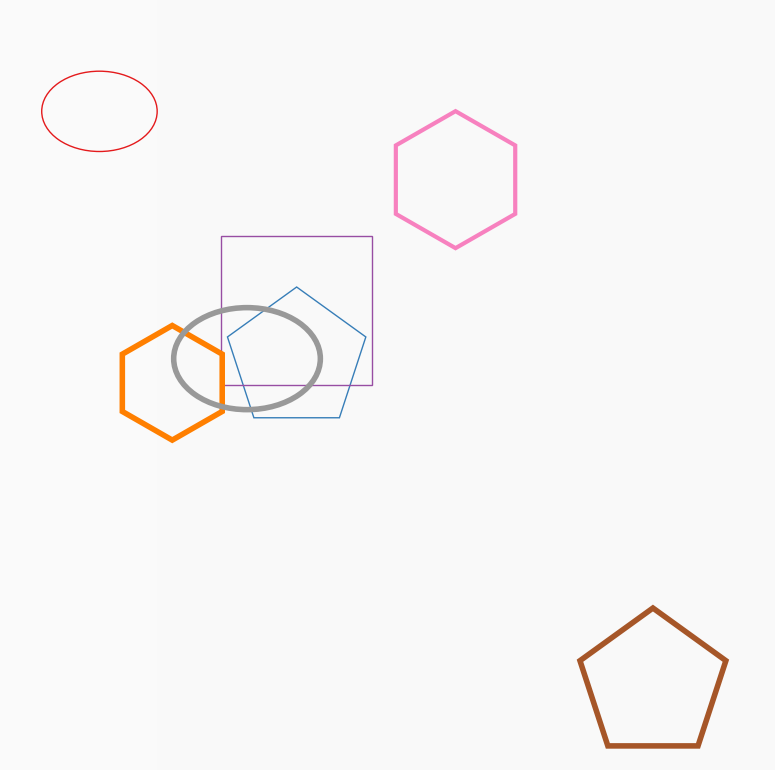[{"shape": "oval", "thickness": 0.5, "radius": 0.37, "center": [0.128, 0.855]}, {"shape": "pentagon", "thickness": 0.5, "radius": 0.47, "center": [0.383, 0.533]}, {"shape": "square", "thickness": 0.5, "radius": 0.49, "center": [0.383, 0.597]}, {"shape": "hexagon", "thickness": 2, "radius": 0.37, "center": [0.222, 0.503]}, {"shape": "pentagon", "thickness": 2, "radius": 0.49, "center": [0.842, 0.111]}, {"shape": "hexagon", "thickness": 1.5, "radius": 0.44, "center": [0.588, 0.767]}, {"shape": "oval", "thickness": 2, "radius": 0.47, "center": [0.319, 0.534]}]